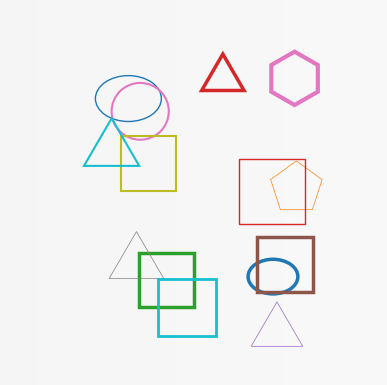[{"shape": "oval", "thickness": 1, "radius": 0.43, "center": [0.331, 0.744]}, {"shape": "oval", "thickness": 2.5, "radius": 0.32, "center": [0.704, 0.282]}, {"shape": "pentagon", "thickness": 0.5, "radius": 0.35, "center": [0.765, 0.512]}, {"shape": "square", "thickness": 2.5, "radius": 0.35, "center": [0.43, 0.272]}, {"shape": "triangle", "thickness": 2.5, "radius": 0.32, "center": [0.575, 0.797]}, {"shape": "square", "thickness": 1, "radius": 0.43, "center": [0.702, 0.502]}, {"shape": "triangle", "thickness": 0.5, "radius": 0.38, "center": [0.715, 0.139]}, {"shape": "square", "thickness": 2.5, "radius": 0.36, "center": [0.736, 0.313]}, {"shape": "hexagon", "thickness": 3, "radius": 0.35, "center": [0.76, 0.796]}, {"shape": "circle", "thickness": 1.5, "radius": 0.37, "center": [0.362, 0.711]}, {"shape": "triangle", "thickness": 0.5, "radius": 0.41, "center": [0.352, 0.317]}, {"shape": "square", "thickness": 1.5, "radius": 0.36, "center": [0.383, 0.575]}, {"shape": "square", "thickness": 2, "radius": 0.37, "center": [0.483, 0.202]}, {"shape": "triangle", "thickness": 1.5, "radius": 0.41, "center": [0.288, 0.61]}]